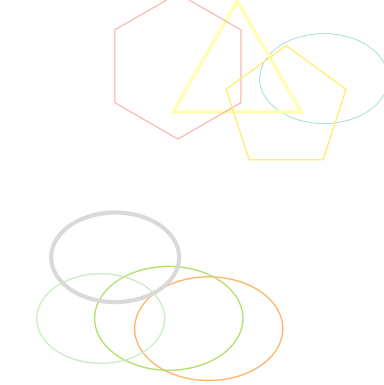[{"shape": "oval", "thickness": 0.5, "radius": 0.83, "center": [0.841, 0.796]}, {"shape": "triangle", "thickness": 2.5, "radius": 0.96, "center": [0.616, 0.805]}, {"shape": "hexagon", "thickness": 0.5, "radius": 0.95, "center": [0.462, 0.828]}, {"shape": "oval", "thickness": 1, "radius": 0.96, "center": [0.542, 0.146]}, {"shape": "oval", "thickness": 1, "radius": 0.96, "center": [0.438, 0.173]}, {"shape": "oval", "thickness": 3, "radius": 0.83, "center": [0.299, 0.332]}, {"shape": "oval", "thickness": 1, "radius": 0.83, "center": [0.262, 0.173]}, {"shape": "pentagon", "thickness": 1, "radius": 0.82, "center": [0.743, 0.718]}]